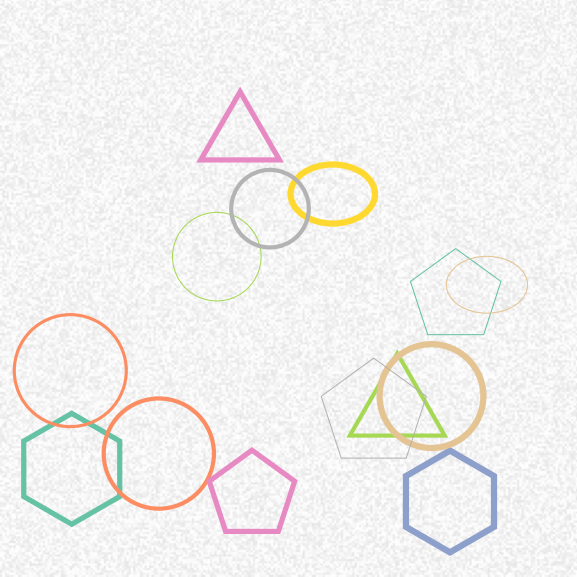[{"shape": "pentagon", "thickness": 0.5, "radius": 0.41, "center": [0.789, 0.486]}, {"shape": "hexagon", "thickness": 2.5, "radius": 0.48, "center": [0.124, 0.187]}, {"shape": "circle", "thickness": 2, "radius": 0.48, "center": [0.275, 0.214]}, {"shape": "circle", "thickness": 1.5, "radius": 0.48, "center": [0.122, 0.357]}, {"shape": "hexagon", "thickness": 3, "radius": 0.44, "center": [0.779, 0.131]}, {"shape": "triangle", "thickness": 2.5, "radius": 0.39, "center": [0.416, 0.762]}, {"shape": "pentagon", "thickness": 2.5, "radius": 0.39, "center": [0.436, 0.142]}, {"shape": "triangle", "thickness": 2, "radius": 0.47, "center": [0.688, 0.292]}, {"shape": "circle", "thickness": 0.5, "radius": 0.38, "center": [0.375, 0.555]}, {"shape": "oval", "thickness": 3, "radius": 0.37, "center": [0.576, 0.663]}, {"shape": "circle", "thickness": 3, "radius": 0.45, "center": [0.747, 0.313]}, {"shape": "oval", "thickness": 0.5, "radius": 0.35, "center": [0.843, 0.506]}, {"shape": "pentagon", "thickness": 0.5, "radius": 0.48, "center": [0.647, 0.283]}, {"shape": "circle", "thickness": 2, "radius": 0.34, "center": [0.468, 0.638]}]